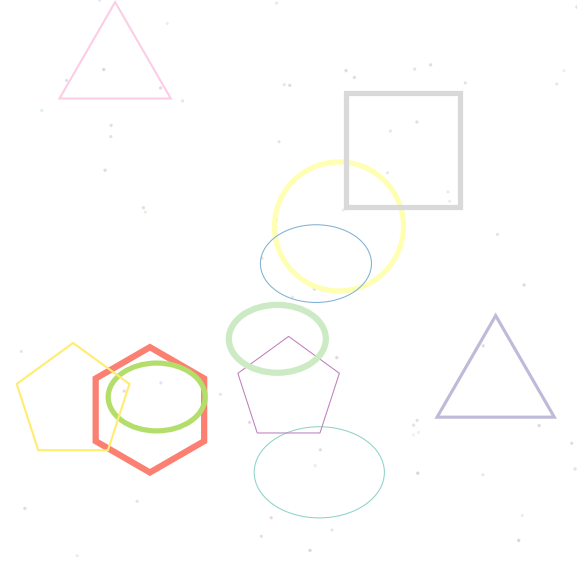[{"shape": "oval", "thickness": 0.5, "radius": 0.56, "center": [0.553, 0.181]}, {"shape": "circle", "thickness": 2.5, "radius": 0.56, "center": [0.587, 0.607]}, {"shape": "triangle", "thickness": 1.5, "radius": 0.59, "center": [0.858, 0.335]}, {"shape": "hexagon", "thickness": 3, "radius": 0.54, "center": [0.26, 0.289]}, {"shape": "oval", "thickness": 0.5, "radius": 0.48, "center": [0.547, 0.543]}, {"shape": "oval", "thickness": 2.5, "radius": 0.42, "center": [0.271, 0.312]}, {"shape": "triangle", "thickness": 1, "radius": 0.56, "center": [0.199, 0.884]}, {"shape": "square", "thickness": 2.5, "radius": 0.49, "center": [0.697, 0.74]}, {"shape": "pentagon", "thickness": 0.5, "radius": 0.46, "center": [0.5, 0.324]}, {"shape": "oval", "thickness": 3, "radius": 0.42, "center": [0.48, 0.412]}, {"shape": "pentagon", "thickness": 1, "radius": 0.51, "center": [0.127, 0.303]}]